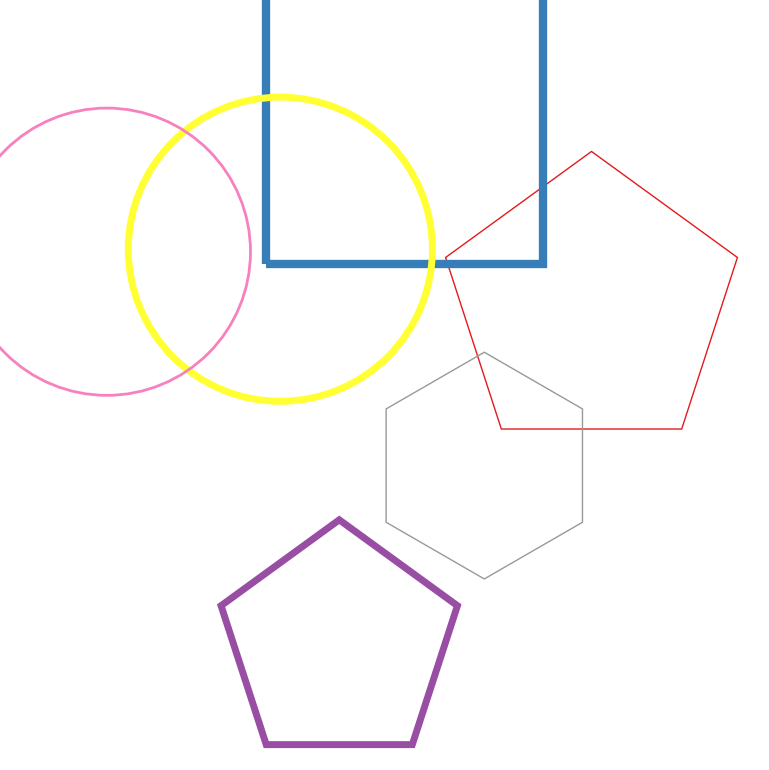[{"shape": "pentagon", "thickness": 0.5, "radius": 1.0, "center": [0.768, 0.604]}, {"shape": "square", "thickness": 3, "radius": 0.9, "center": [0.526, 0.837]}, {"shape": "pentagon", "thickness": 2.5, "radius": 0.81, "center": [0.441, 0.164]}, {"shape": "circle", "thickness": 2.5, "radius": 0.99, "center": [0.364, 0.676]}, {"shape": "circle", "thickness": 1, "radius": 0.93, "center": [0.139, 0.673]}, {"shape": "hexagon", "thickness": 0.5, "radius": 0.74, "center": [0.629, 0.395]}]